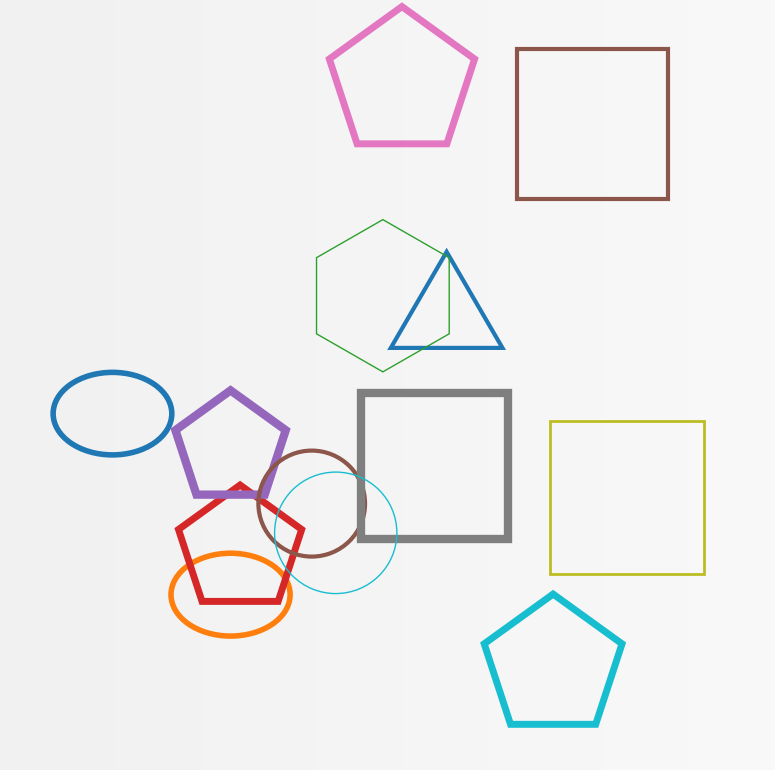[{"shape": "oval", "thickness": 2, "radius": 0.38, "center": [0.145, 0.463]}, {"shape": "triangle", "thickness": 1.5, "radius": 0.42, "center": [0.576, 0.59]}, {"shape": "oval", "thickness": 2, "radius": 0.38, "center": [0.297, 0.228]}, {"shape": "hexagon", "thickness": 0.5, "radius": 0.49, "center": [0.494, 0.616]}, {"shape": "pentagon", "thickness": 2.5, "radius": 0.42, "center": [0.31, 0.287]}, {"shape": "pentagon", "thickness": 3, "radius": 0.37, "center": [0.298, 0.418]}, {"shape": "square", "thickness": 1.5, "radius": 0.49, "center": [0.765, 0.839]}, {"shape": "circle", "thickness": 1.5, "radius": 0.34, "center": [0.402, 0.346]}, {"shape": "pentagon", "thickness": 2.5, "radius": 0.49, "center": [0.519, 0.893]}, {"shape": "square", "thickness": 3, "radius": 0.47, "center": [0.561, 0.395]}, {"shape": "square", "thickness": 1, "radius": 0.5, "center": [0.809, 0.354]}, {"shape": "circle", "thickness": 0.5, "radius": 0.39, "center": [0.433, 0.308]}, {"shape": "pentagon", "thickness": 2.5, "radius": 0.47, "center": [0.714, 0.135]}]